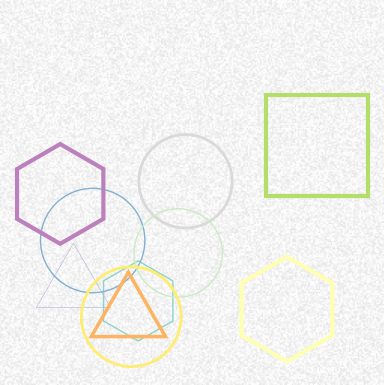[{"shape": "hexagon", "thickness": 1, "radius": 0.52, "center": [0.359, 0.218]}, {"shape": "hexagon", "thickness": 3, "radius": 0.68, "center": [0.745, 0.197]}, {"shape": "triangle", "thickness": 0.5, "radius": 0.56, "center": [0.191, 0.257]}, {"shape": "circle", "thickness": 1, "radius": 0.68, "center": [0.241, 0.375]}, {"shape": "triangle", "thickness": 2.5, "radius": 0.56, "center": [0.333, 0.181]}, {"shape": "square", "thickness": 3, "radius": 0.66, "center": [0.823, 0.622]}, {"shape": "circle", "thickness": 2, "radius": 0.61, "center": [0.482, 0.529]}, {"shape": "hexagon", "thickness": 3, "radius": 0.65, "center": [0.156, 0.496]}, {"shape": "circle", "thickness": 1, "radius": 0.57, "center": [0.463, 0.343]}, {"shape": "circle", "thickness": 2, "radius": 0.65, "center": [0.341, 0.177]}]